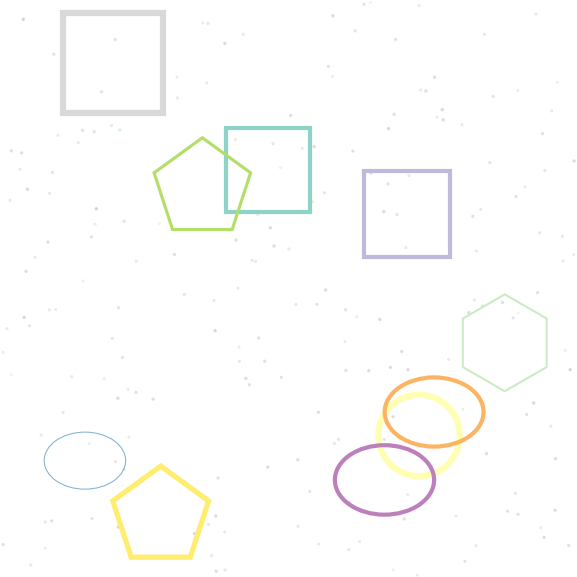[{"shape": "square", "thickness": 2, "radius": 0.36, "center": [0.464, 0.705]}, {"shape": "circle", "thickness": 3, "radius": 0.35, "center": [0.725, 0.245]}, {"shape": "square", "thickness": 2, "radius": 0.37, "center": [0.704, 0.629]}, {"shape": "oval", "thickness": 0.5, "radius": 0.35, "center": [0.147, 0.201]}, {"shape": "oval", "thickness": 2, "radius": 0.43, "center": [0.752, 0.286]}, {"shape": "pentagon", "thickness": 1.5, "radius": 0.44, "center": [0.35, 0.673]}, {"shape": "square", "thickness": 3, "radius": 0.43, "center": [0.195, 0.89]}, {"shape": "oval", "thickness": 2, "radius": 0.43, "center": [0.666, 0.168]}, {"shape": "hexagon", "thickness": 1, "radius": 0.42, "center": [0.874, 0.406]}, {"shape": "pentagon", "thickness": 2.5, "radius": 0.44, "center": [0.278, 0.105]}]